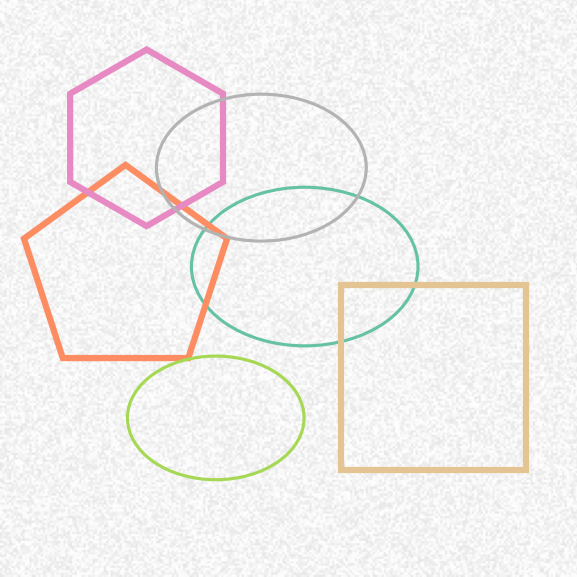[{"shape": "oval", "thickness": 1.5, "radius": 0.98, "center": [0.528, 0.538]}, {"shape": "pentagon", "thickness": 3, "radius": 0.92, "center": [0.217, 0.529]}, {"shape": "hexagon", "thickness": 3, "radius": 0.76, "center": [0.254, 0.761]}, {"shape": "oval", "thickness": 1.5, "radius": 0.76, "center": [0.374, 0.275]}, {"shape": "square", "thickness": 3, "radius": 0.8, "center": [0.75, 0.346]}, {"shape": "oval", "thickness": 1.5, "radius": 0.91, "center": [0.453, 0.709]}]